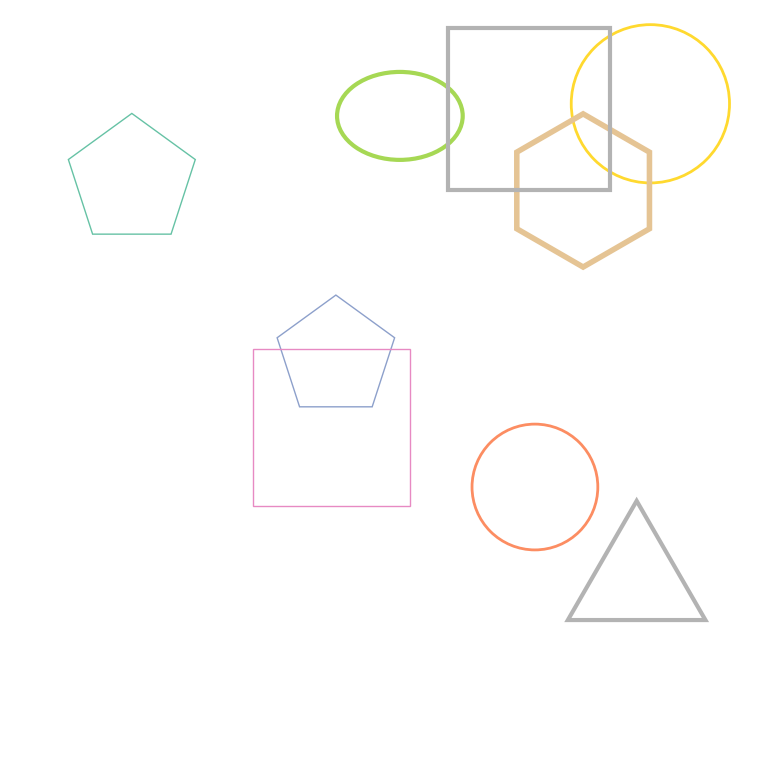[{"shape": "pentagon", "thickness": 0.5, "radius": 0.43, "center": [0.171, 0.766]}, {"shape": "circle", "thickness": 1, "radius": 0.41, "center": [0.695, 0.368]}, {"shape": "pentagon", "thickness": 0.5, "radius": 0.4, "center": [0.436, 0.537]}, {"shape": "square", "thickness": 0.5, "radius": 0.51, "center": [0.431, 0.445]}, {"shape": "oval", "thickness": 1.5, "radius": 0.41, "center": [0.519, 0.849]}, {"shape": "circle", "thickness": 1, "radius": 0.51, "center": [0.845, 0.865]}, {"shape": "hexagon", "thickness": 2, "radius": 0.5, "center": [0.757, 0.753]}, {"shape": "square", "thickness": 1.5, "radius": 0.53, "center": [0.687, 0.859]}, {"shape": "triangle", "thickness": 1.5, "radius": 0.52, "center": [0.827, 0.246]}]